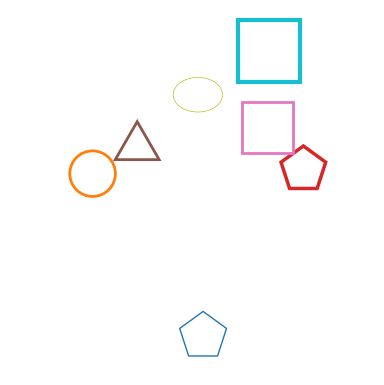[{"shape": "pentagon", "thickness": 1, "radius": 0.32, "center": [0.528, 0.127]}, {"shape": "circle", "thickness": 2, "radius": 0.3, "center": [0.24, 0.549]}, {"shape": "pentagon", "thickness": 2.5, "radius": 0.3, "center": [0.788, 0.56]}, {"shape": "triangle", "thickness": 2, "radius": 0.33, "center": [0.356, 0.618]}, {"shape": "square", "thickness": 2, "radius": 0.33, "center": [0.695, 0.669]}, {"shape": "oval", "thickness": 0.5, "radius": 0.32, "center": [0.514, 0.754]}, {"shape": "square", "thickness": 3, "radius": 0.4, "center": [0.698, 0.867]}]